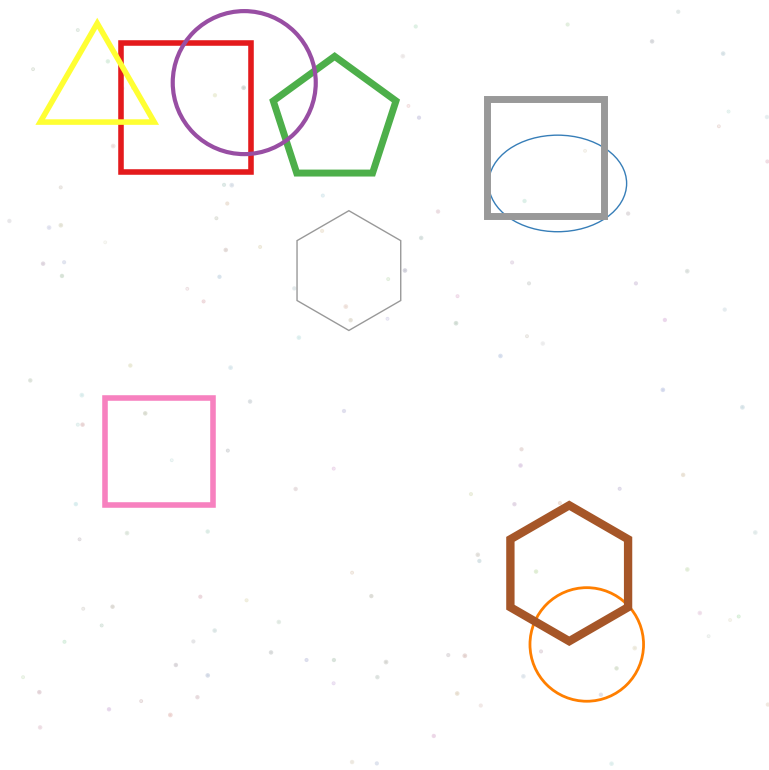[{"shape": "square", "thickness": 2, "radius": 0.42, "center": [0.242, 0.86]}, {"shape": "oval", "thickness": 0.5, "radius": 0.45, "center": [0.724, 0.762]}, {"shape": "pentagon", "thickness": 2.5, "radius": 0.42, "center": [0.435, 0.843]}, {"shape": "circle", "thickness": 1.5, "radius": 0.46, "center": [0.317, 0.893]}, {"shape": "circle", "thickness": 1, "radius": 0.37, "center": [0.762, 0.163]}, {"shape": "triangle", "thickness": 2, "radius": 0.43, "center": [0.126, 0.884]}, {"shape": "hexagon", "thickness": 3, "radius": 0.44, "center": [0.739, 0.256]}, {"shape": "square", "thickness": 2, "radius": 0.35, "center": [0.207, 0.413]}, {"shape": "hexagon", "thickness": 0.5, "radius": 0.39, "center": [0.453, 0.649]}, {"shape": "square", "thickness": 2.5, "radius": 0.38, "center": [0.708, 0.796]}]